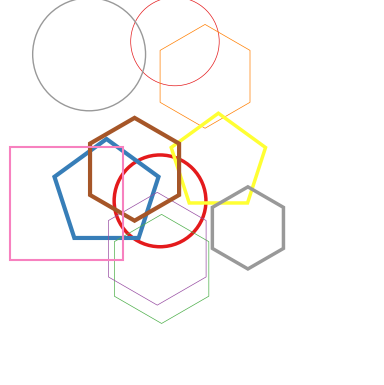[{"shape": "circle", "thickness": 0.5, "radius": 0.57, "center": [0.454, 0.892]}, {"shape": "circle", "thickness": 2.5, "radius": 0.6, "center": [0.416, 0.478]}, {"shape": "pentagon", "thickness": 3, "radius": 0.71, "center": [0.277, 0.497]}, {"shape": "hexagon", "thickness": 0.5, "radius": 0.71, "center": [0.42, 0.301]}, {"shape": "hexagon", "thickness": 0.5, "radius": 0.73, "center": [0.408, 0.354]}, {"shape": "hexagon", "thickness": 0.5, "radius": 0.67, "center": [0.533, 0.802]}, {"shape": "pentagon", "thickness": 2.5, "radius": 0.64, "center": [0.567, 0.577]}, {"shape": "hexagon", "thickness": 3, "radius": 0.67, "center": [0.35, 0.56]}, {"shape": "square", "thickness": 1.5, "radius": 0.73, "center": [0.174, 0.47]}, {"shape": "hexagon", "thickness": 2.5, "radius": 0.53, "center": [0.644, 0.408]}, {"shape": "circle", "thickness": 1, "radius": 0.73, "center": [0.231, 0.859]}]